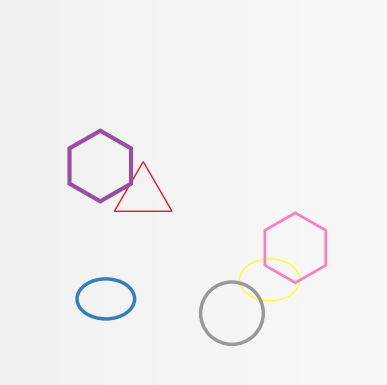[{"shape": "triangle", "thickness": 1, "radius": 0.43, "center": [0.37, 0.494]}, {"shape": "oval", "thickness": 2.5, "radius": 0.37, "center": [0.273, 0.224]}, {"shape": "hexagon", "thickness": 3, "radius": 0.46, "center": [0.259, 0.569]}, {"shape": "oval", "thickness": 1, "radius": 0.39, "center": [0.696, 0.273]}, {"shape": "hexagon", "thickness": 2, "radius": 0.45, "center": [0.762, 0.356]}, {"shape": "circle", "thickness": 2.5, "radius": 0.4, "center": [0.599, 0.187]}]